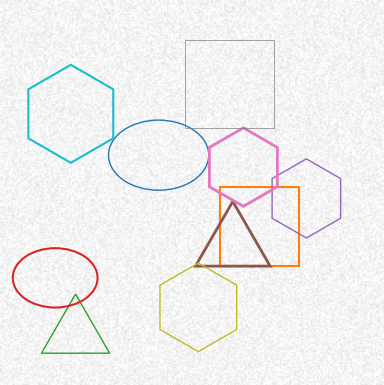[{"shape": "oval", "thickness": 1, "radius": 0.65, "center": [0.412, 0.597]}, {"shape": "square", "thickness": 1.5, "radius": 0.51, "center": [0.675, 0.411]}, {"shape": "triangle", "thickness": 1, "radius": 0.51, "center": [0.196, 0.134]}, {"shape": "oval", "thickness": 1.5, "radius": 0.55, "center": [0.143, 0.278]}, {"shape": "hexagon", "thickness": 1, "radius": 0.51, "center": [0.796, 0.485]}, {"shape": "triangle", "thickness": 2, "radius": 0.56, "center": [0.605, 0.365]}, {"shape": "hexagon", "thickness": 2, "radius": 0.51, "center": [0.632, 0.566]}, {"shape": "square", "thickness": 0.5, "radius": 0.57, "center": [0.597, 0.782]}, {"shape": "hexagon", "thickness": 1, "radius": 0.58, "center": [0.515, 0.202]}, {"shape": "hexagon", "thickness": 1.5, "radius": 0.64, "center": [0.184, 0.704]}]